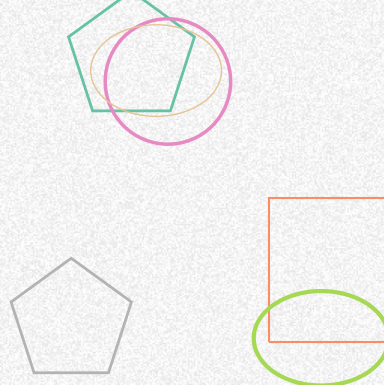[{"shape": "pentagon", "thickness": 2, "radius": 0.86, "center": [0.342, 0.851]}, {"shape": "square", "thickness": 1.5, "radius": 0.94, "center": [0.886, 0.299]}, {"shape": "circle", "thickness": 2.5, "radius": 0.81, "center": [0.436, 0.788]}, {"shape": "oval", "thickness": 3, "radius": 0.88, "center": [0.834, 0.121]}, {"shape": "oval", "thickness": 1, "radius": 0.85, "center": [0.406, 0.817]}, {"shape": "pentagon", "thickness": 2, "radius": 0.82, "center": [0.185, 0.165]}]